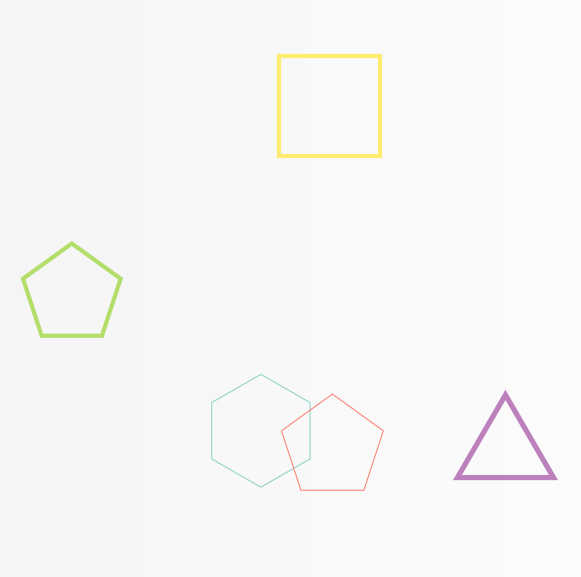[{"shape": "hexagon", "thickness": 0.5, "radius": 0.49, "center": [0.449, 0.253]}, {"shape": "pentagon", "thickness": 0.5, "radius": 0.46, "center": [0.572, 0.225]}, {"shape": "pentagon", "thickness": 2, "radius": 0.44, "center": [0.124, 0.489]}, {"shape": "triangle", "thickness": 2.5, "radius": 0.48, "center": [0.87, 0.22]}, {"shape": "square", "thickness": 2, "radius": 0.43, "center": [0.567, 0.816]}]